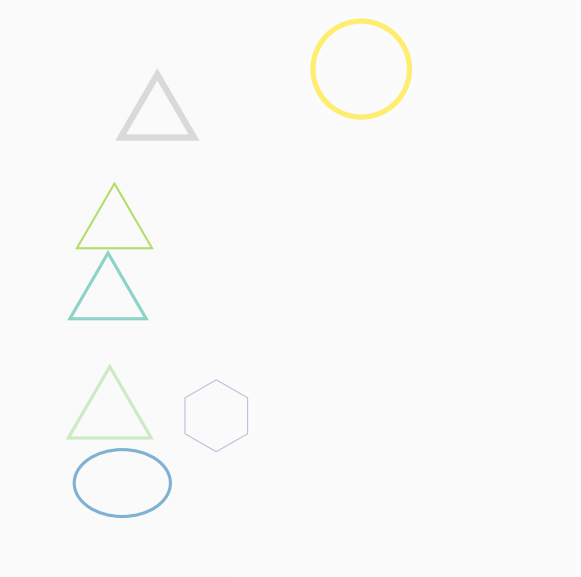[{"shape": "triangle", "thickness": 1.5, "radius": 0.38, "center": [0.186, 0.485]}, {"shape": "hexagon", "thickness": 0.5, "radius": 0.31, "center": [0.372, 0.279]}, {"shape": "oval", "thickness": 1.5, "radius": 0.41, "center": [0.21, 0.163]}, {"shape": "triangle", "thickness": 1, "radius": 0.37, "center": [0.197, 0.607]}, {"shape": "triangle", "thickness": 3, "radius": 0.36, "center": [0.271, 0.797]}, {"shape": "triangle", "thickness": 1.5, "radius": 0.41, "center": [0.189, 0.282]}, {"shape": "circle", "thickness": 2.5, "radius": 0.42, "center": [0.621, 0.879]}]